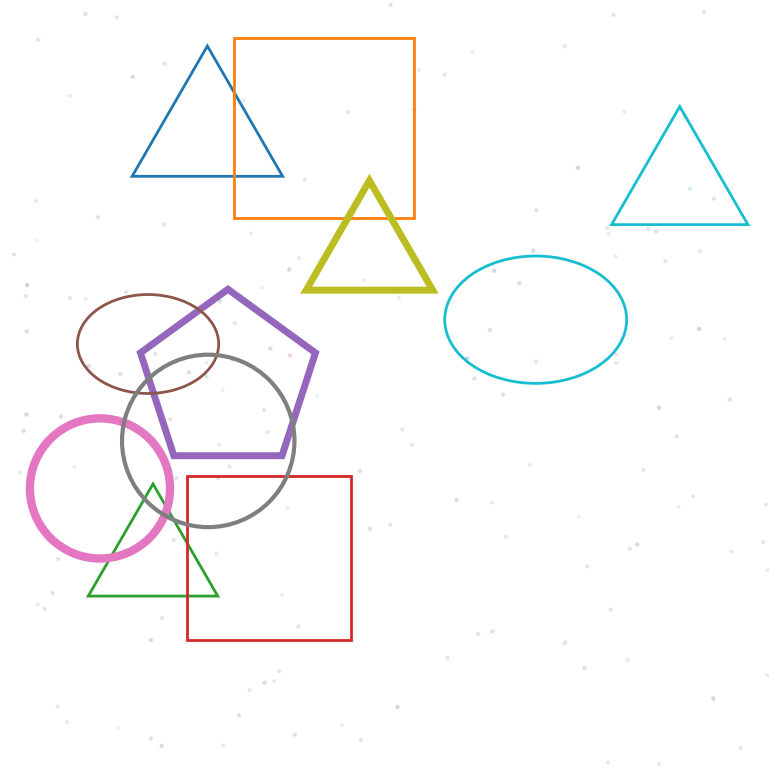[{"shape": "triangle", "thickness": 1, "radius": 0.56, "center": [0.269, 0.827]}, {"shape": "square", "thickness": 1, "radius": 0.58, "center": [0.421, 0.834]}, {"shape": "triangle", "thickness": 1, "radius": 0.49, "center": [0.199, 0.274]}, {"shape": "square", "thickness": 1, "radius": 0.53, "center": [0.35, 0.275]}, {"shape": "pentagon", "thickness": 2.5, "radius": 0.6, "center": [0.296, 0.505]}, {"shape": "oval", "thickness": 1, "radius": 0.46, "center": [0.192, 0.553]}, {"shape": "circle", "thickness": 3, "radius": 0.46, "center": [0.13, 0.366]}, {"shape": "circle", "thickness": 1.5, "radius": 0.56, "center": [0.27, 0.427]}, {"shape": "triangle", "thickness": 2.5, "radius": 0.47, "center": [0.48, 0.671]}, {"shape": "oval", "thickness": 1, "radius": 0.59, "center": [0.696, 0.585]}, {"shape": "triangle", "thickness": 1, "radius": 0.51, "center": [0.883, 0.759]}]